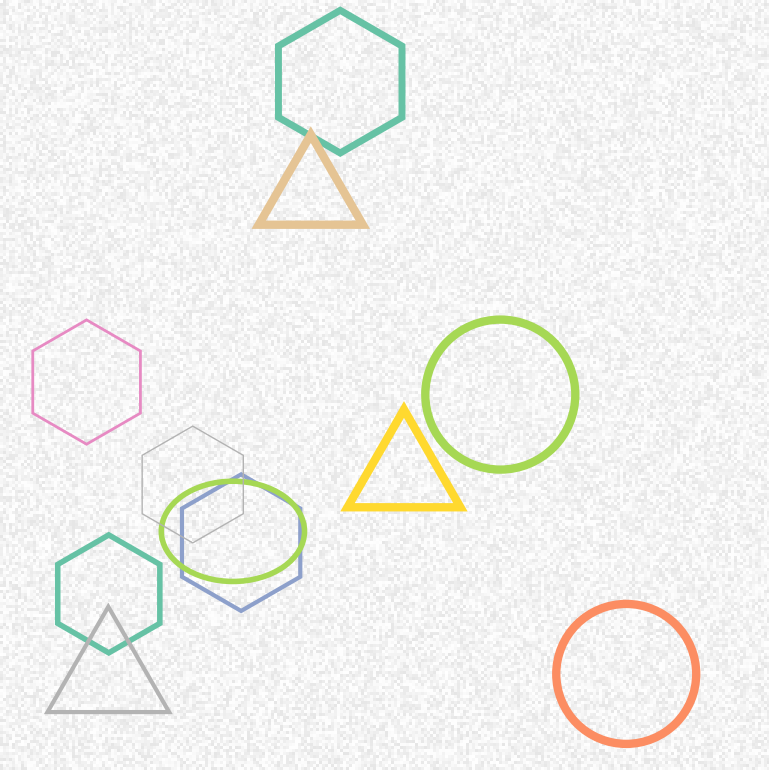[{"shape": "hexagon", "thickness": 2, "radius": 0.38, "center": [0.141, 0.229]}, {"shape": "hexagon", "thickness": 2.5, "radius": 0.46, "center": [0.442, 0.894]}, {"shape": "circle", "thickness": 3, "radius": 0.45, "center": [0.813, 0.125]}, {"shape": "hexagon", "thickness": 1.5, "radius": 0.44, "center": [0.313, 0.295]}, {"shape": "hexagon", "thickness": 1, "radius": 0.4, "center": [0.112, 0.504]}, {"shape": "circle", "thickness": 3, "radius": 0.49, "center": [0.65, 0.488]}, {"shape": "oval", "thickness": 2, "radius": 0.46, "center": [0.302, 0.31]}, {"shape": "triangle", "thickness": 3, "radius": 0.42, "center": [0.525, 0.384]}, {"shape": "triangle", "thickness": 3, "radius": 0.39, "center": [0.404, 0.747]}, {"shape": "hexagon", "thickness": 0.5, "radius": 0.38, "center": [0.25, 0.371]}, {"shape": "triangle", "thickness": 1.5, "radius": 0.46, "center": [0.141, 0.121]}]